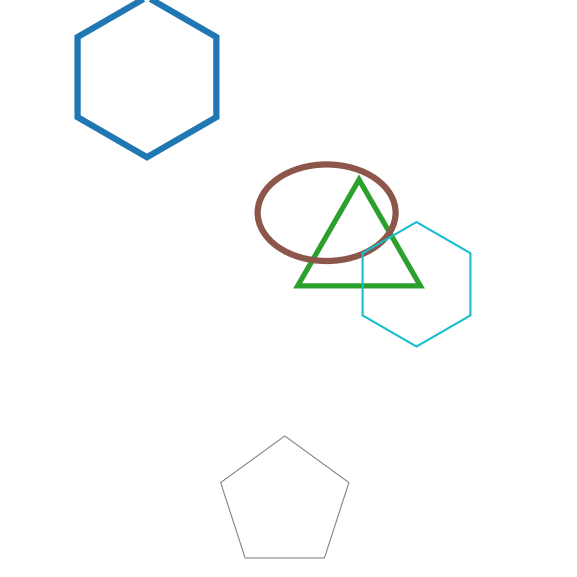[{"shape": "hexagon", "thickness": 3, "radius": 0.69, "center": [0.254, 0.866]}, {"shape": "triangle", "thickness": 2.5, "radius": 0.61, "center": [0.622, 0.565]}, {"shape": "oval", "thickness": 3, "radius": 0.6, "center": [0.566, 0.631]}, {"shape": "pentagon", "thickness": 0.5, "radius": 0.58, "center": [0.493, 0.127]}, {"shape": "hexagon", "thickness": 1, "radius": 0.54, "center": [0.721, 0.507]}]